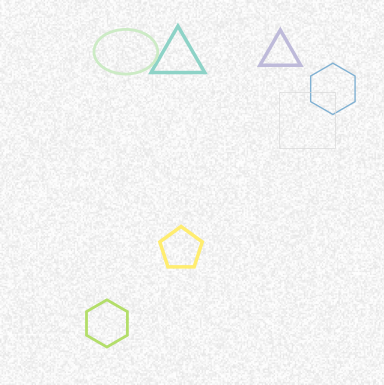[{"shape": "triangle", "thickness": 2.5, "radius": 0.4, "center": [0.462, 0.852]}, {"shape": "triangle", "thickness": 2.5, "radius": 0.31, "center": [0.728, 0.861]}, {"shape": "hexagon", "thickness": 1, "radius": 0.33, "center": [0.865, 0.769]}, {"shape": "hexagon", "thickness": 2, "radius": 0.31, "center": [0.278, 0.16]}, {"shape": "square", "thickness": 0.5, "radius": 0.37, "center": [0.798, 0.688]}, {"shape": "oval", "thickness": 2, "radius": 0.41, "center": [0.327, 0.866]}, {"shape": "pentagon", "thickness": 2.5, "radius": 0.29, "center": [0.47, 0.354]}]